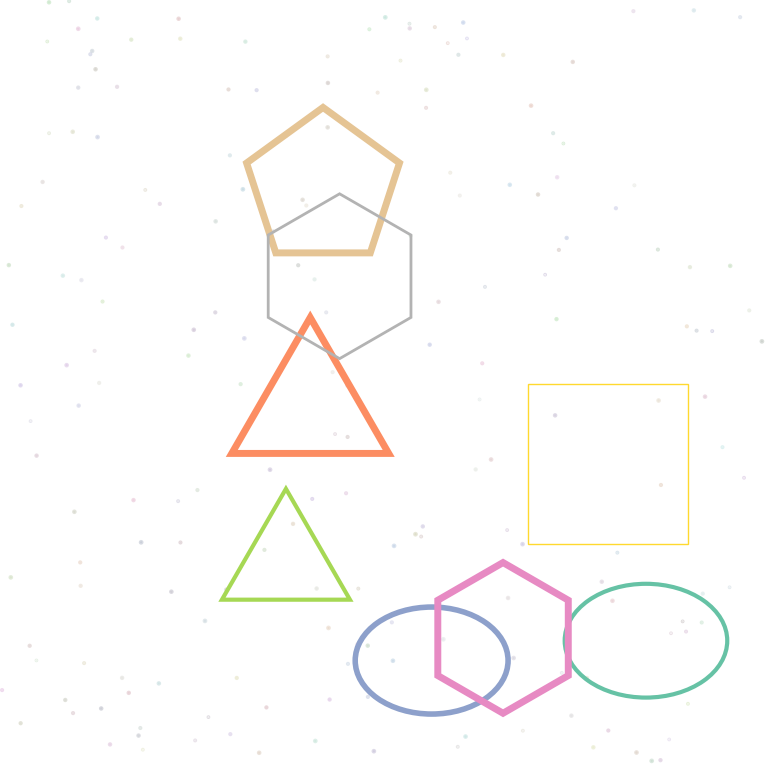[{"shape": "oval", "thickness": 1.5, "radius": 0.53, "center": [0.839, 0.168]}, {"shape": "triangle", "thickness": 2.5, "radius": 0.59, "center": [0.403, 0.47]}, {"shape": "oval", "thickness": 2, "radius": 0.5, "center": [0.561, 0.142]}, {"shape": "hexagon", "thickness": 2.5, "radius": 0.49, "center": [0.653, 0.172]}, {"shape": "triangle", "thickness": 1.5, "radius": 0.48, "center": [0.371, 0.269]}, {"shape": "square", "thickness": 0.5, "radius": 0.52, "center": [0.789, 0.397]}, {"shape": "pentagon", "thickness": 2.5, "radius": 0.52, "center": [0.42, 0.756]}, {"shape": "hexagon", "thickness": 1, "radius": 0.54, "center": [0.441, 0.641]}]